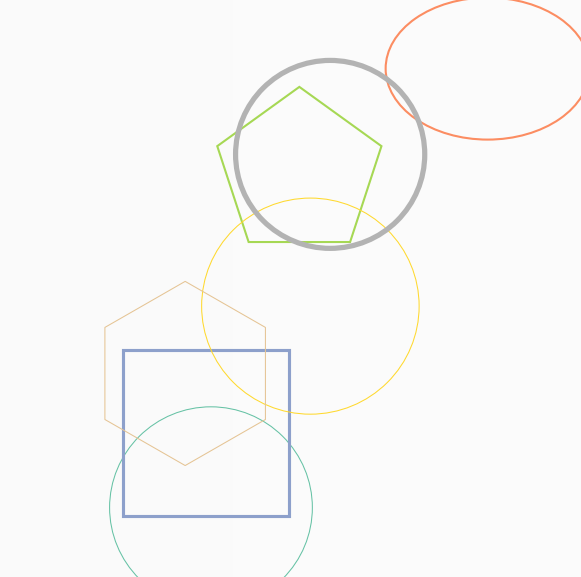[{"shape": "circle", "thickness": 0.5, "radius": 0.87, "center": [0.363, 0.12]}, {"shape": "oval", "thickness": 1, "radius": 0.88, "center": [0.839, 0.88]}, {"shape": "square", "thickness": 1.5, "radius": 0.72, "center": [0.355, 0.249]}, {"shape": "pentagon", "thickness": 1, "radius": 0.74, "center": [0.515, 0.7]}, {"shape": "circle", "thickness": 0.5, "radius": 0.94, "center": [0.534, 0.469]}, {"shape": "hexagon", "thickness": 0.5, "radius": 0.8, "center": [0.319, 0.352]}, {"shape": "circle", "thickness": 2.5, "radius": 0.81, "center": [0.568, 0.732]}]